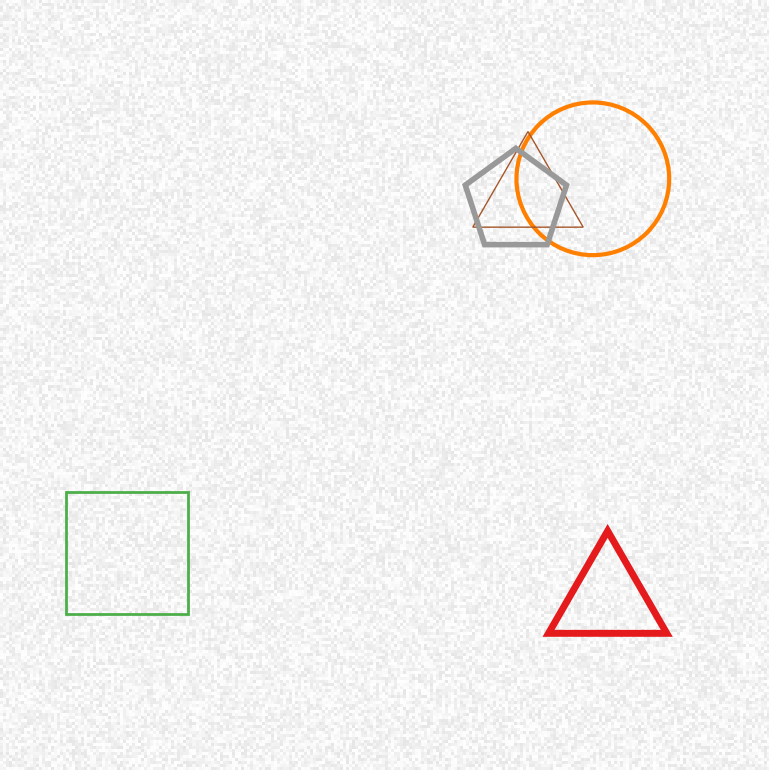[{"shape": "triangle", "thickness": 2.5, "radius": 0.44, "center": [0.789, 0.222]}, {"shape": "square", "thickness": 1, "radius": 0.4, "center": [0.165, 0.282]}, {"shape": "circle", "thickness": 1.5, "radius": 0.5, "center": [0.77, 0.768]}, {"shape": "triangle", "thickness": 0.5, "radius": 0.41, "center": [0.686, 0.746]}, {"shape": "pentagon", "thickness": 2, "radius": 0.35, "center": [0.67, 0.738]}]